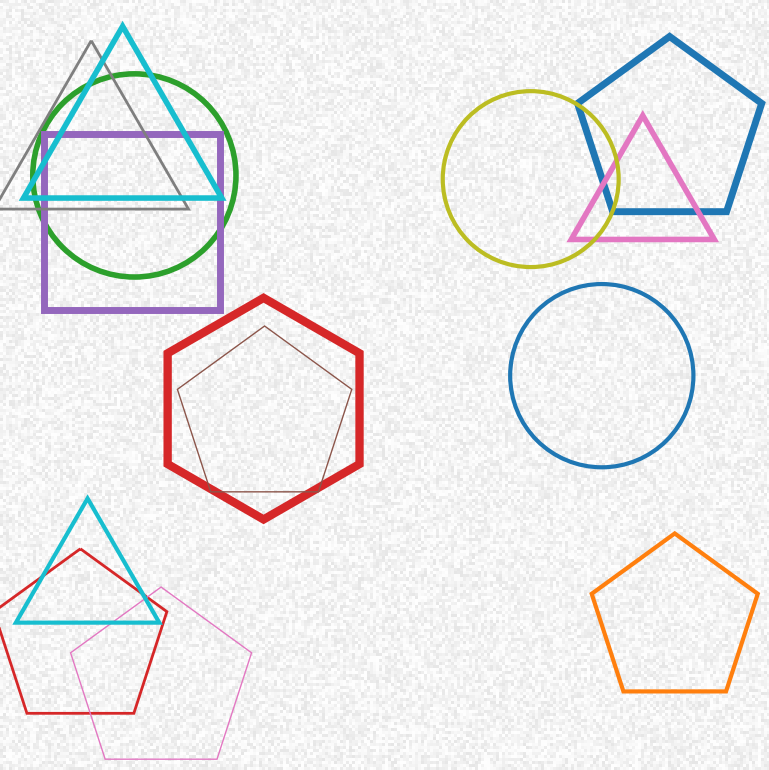[{"shape": "pentagon", "thickness": 2.5, "radius": 0.63, "center": [0.87, 0.827]}, {"shape": "circle", "thickness": 1.5, "radius": 0.59, "center": [0.782, 0.512]}, {"shape": "pentagon", "thickness": 1.5, "radius": 0.57, "center": [0.876, 0.194]}, {"shape": "circle", "thickness": 2, "radius": 0.66, "center": [0.175, 0.772]}, {"shape": "pentagon", "thickness": 1, "radius": 0.59, "center": [0.104, 0.169]}, {"shape": "hexagon", "thickness": 3, "radius": 0.72, "center": [0.342, 0.469]}, {"shape": "square", "thickness": 2.5, "radius": 0.57, "center": [0.171, 0.712]}, {"shape": "pentagon", "thickness": 0.5, "radius": 0.6, "center": [0.344, 0.458]}, {"shape": "triangle", "thickness": 2, "radius": 0.54, "center": [0.835, 0.743]}, {"shape": "pentagon", "thickness": 0.5, "radius": 0.62, "center": [0.209, 0.114]}, {"shape": "triangle", "thickness": 1, "radius": 0.73, "center": [0.118, 0.801]}, {"shape": "circle", "thickness": 1.5, "radius": 0.57, "center": [0.689, 0.767]}, {"shape": "triangle", "thickness": 1.5, "radius": 0.54, "center": [0.114, 0.245]}, {"shape": "triangle", "thickness": 2, "radius": 0.74, "center": [0.159, 0.817]}]